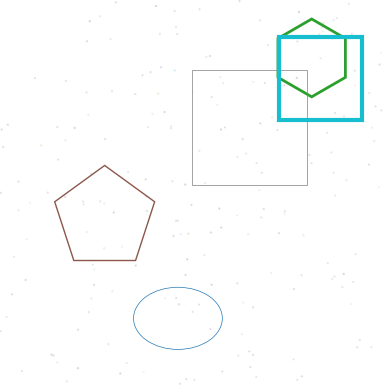[{"shape": "oval", "thickness": 0.5, "radius": 0.58, "center": [0.462, 0.173]}, {"shape": "hexagon", "thickness": 2, "radius": 0.51, "center": [0.81, 0.85]}, {"shape": "pentagon", "thickness": 1, "radius": 0.68, "center": [0.272, 0.434]}, {"shape": "square", "thickness": 0.5, "radius": 0.75, "center": [0.649, 0.669]}, {"shape": "square", "thickness": 3, "radius": 0.54, "center": [0.833, 0.796]}]